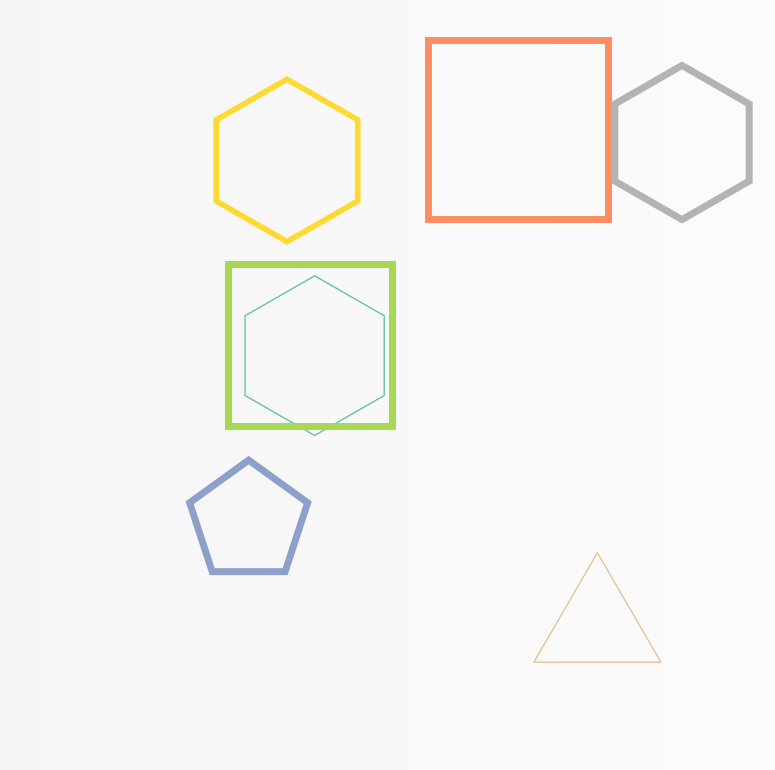[{"shape": "hexagon", "thickness": 0.5, "radius": 0.52, "center": [0.406, 0.538]}, {"shape": "square", "thickness": 2.5, "radius": 0.58, "center": [0.669, 0.832]}, {"shape": "pentagon", "thickness": 2.5, "radius": 0.4, "center": [0.321, 0.322]}, {"shape": "square", "thickness": 2.5, "radius": 0.53, "center": [0.4, 0.552]}, {"shape": "hexagon", "thickness": 2, "radius": 0.53, "center": [0.37, 0.792]}, {"shape": "triangle", "thickness": 0.5, "radius": 0.47, "center": [0.771, 0.187]}, {"shape": "hexagon", "thickness": 2.5, "radius": 0.5, "center": [0.88, 0.815]}]